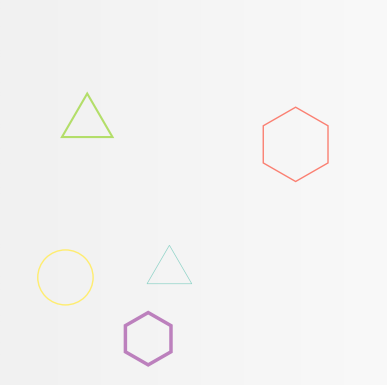[{"shape": "triangle", "thickness": 0.5, "radius": 0.33, "center": [0.437, 0.296]}, {"shape": "hexagon", "thickness": 1, "radius": 0.48, "center": [0.763, 0.625]}, {"shape": "triangle", "thickness": 1.5, "radius": 0.38, "center": [0.225, 0.682]}, {"shape": "hexagon", "thickness": 2.5, "radius": 0.34, "center": [0.382, 0.12]}, {"shape": "circle", "thickness": 1, "radius": 0.36, "center": [0.169, 0.279]}]